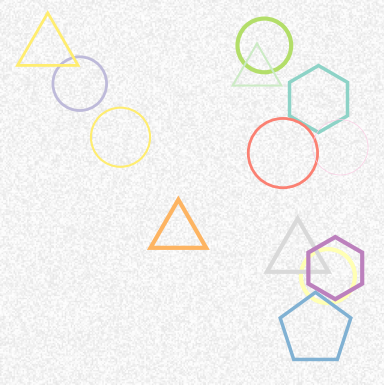[{"shape": "hexagon", "thickness": 2.5, "radius": 0.43, "center": [0.827, 0.743]}, {"shape": "circle", "thickness": 3, "radius": 0.35, "center": [0.852, 0.283]}, {"shape": "circle", "thickness": 2, "radius": 0.35, "center": [0.207, 0.783]}, {"shape": "circle", "thickness": 2, "radius": 0.45, "center": [0.735, 0.602]}, {"shape": "pentagon", "thickness": 2.5, "radius": 0.48, "center": [0.819, 0.144]}, {"shape": "triangle", "thickness": 3, "radius": 0.42, "center": [0.463, 0.398]}, {"shape": "circle", "thickness": 3, "radius": 0.35, "center": [0.687, 0.882]}, {"shape": "circle", "thickness": 0.5, "radius": 0.36, "center": [0.884, 0.617]}, {"shape": "triangle", "thickness": 3, "radius": 0.46, "center": [0.773, 0.34]}, {"shape": "hexagon", "thickness": 3, "radius": 0.4, "center": [0.871, 0.304]}, {"shape": "triangle", "thickness": 1.5, "radius": 0.36, "center": [0.668, 0.814]}, {"shape": "circle", "thickness": 1.5, "radius": 0.38, "center": [0.313, 0.644]}, {"shape": "triangle", "thickness": 2, "radius": 0.45, "center": [0.124, 0.876]}]